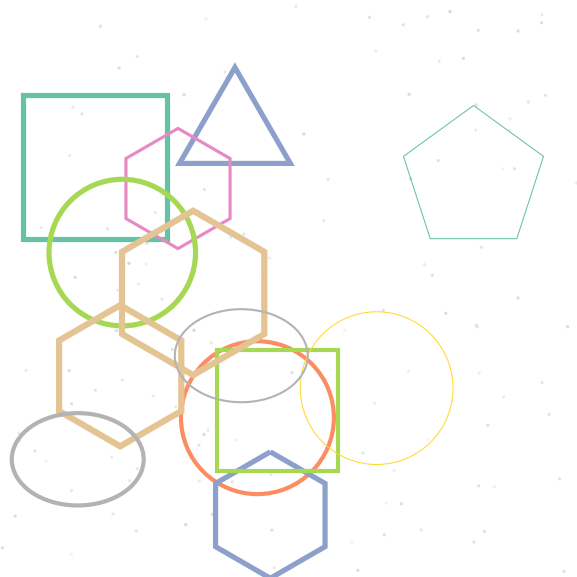[{"shape": "pentagon", "thickness": 0.5, "radius": 0.64, "center": [0.82, 0.689]}, {"shape": "square", "thickness": 2.5, "radius": 0.63, "center": [0.165, 0.71]}, {"shape": "circle", "thickness": 2, "radius": 0.66, "center": [0.446, 0.276]}, {"shape": "triangle", "thickness": 2.5, "radius": 0.55, "center": [0.407, 0.772]}, {"shape": "hexagon", "thickness": 2.5, "radius": 0.55, "center": [0.468, 0.107]}, {"shape": "hexagon", "thickness": 1.5, "radius": 0.52, "center": [0.308, 0.673]}, {"shape": "square", "thickness": 2, "radius": 0.52, "center": [0.48, 0.288]}, {"shape": "circle", "thickness": 2.5, "radius": 0.63, "center": [0.212, 0.562]}, {"shape": "circle", "thickness": 0.5, "radius": 0.66, "center": [0.652, 0.327]}, {"shape": "hexagon", "thickness": 3, "radius": 0.71, "center": [0.334, 0.492]}, {"shape": "hexagon", "thickness": 3, "radius": 0.61, "center": [0.208, 0.348]}, {"shape": "oval", "thickness": 2, "radius": 0.57, "center": [0.135, 0.204]}, {"shape": "oval", "thickness": 1, "radius": 0.58, "center": [0.418, 0.383]}]